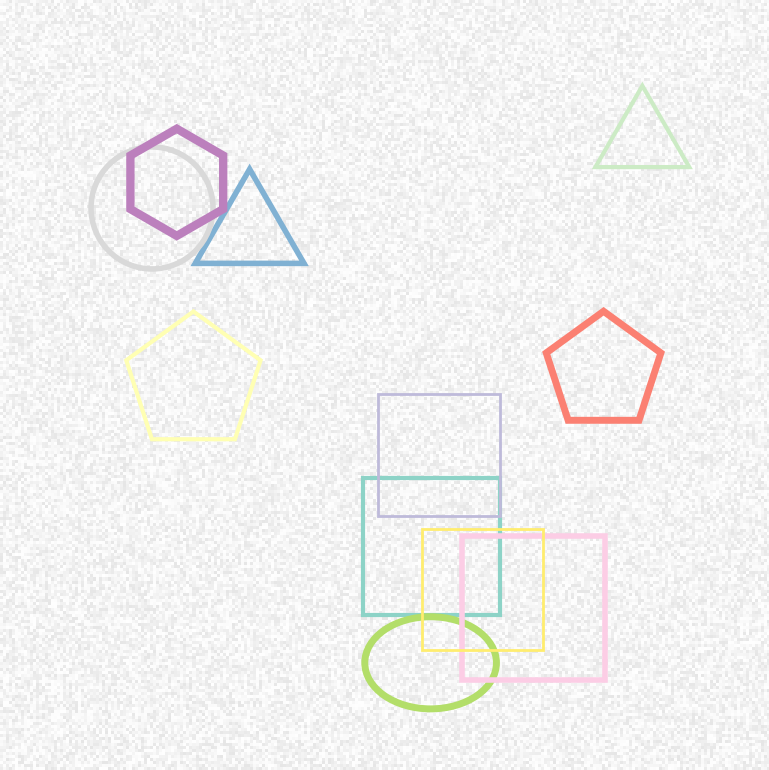[{"shape": "square", "thickness": 1.5, "radius": 0.44, "center": [0.56, 0.29]}, {"shape": "pentagon", "thickness": 1.5, "radius": 0.46, "center": [0.251, 0.504]}, {"shape": "square", "thickness": 1, "radius": 0.4, "center": [0.57, 0.409]}, {"shape": "pentagon", "thickness": 2.5, "radius": 0.39, "center": [0.784, 0.517]}, {"shape": "triangle", "thickness": 2, "radius": 0.41, "center": [0.324, 0.699]}, {"shape": "oval", "thickness": 2.5, "radius": 0.43, "center": [0.559, 0.139]}, {"shape": "square", "thickness": 2, "radius": 0.47, "center": [0.693, 0.21]}, {"shape": "circle", "thickness": 2, "radius": 0.4, "center": [0.197, 0.73]}, {"shape": "hexagon", "thickness": 3, "radius": 0.35, "center": [0.23, 0.763]}, {"shape": "triangle", "thickness": 1.5, "radius": 0.35, "center": [0.834, 0.818]}, {"shape": "square", "thickness": 1, "radius": 0.39, "center": [0.626, 0.235]}]